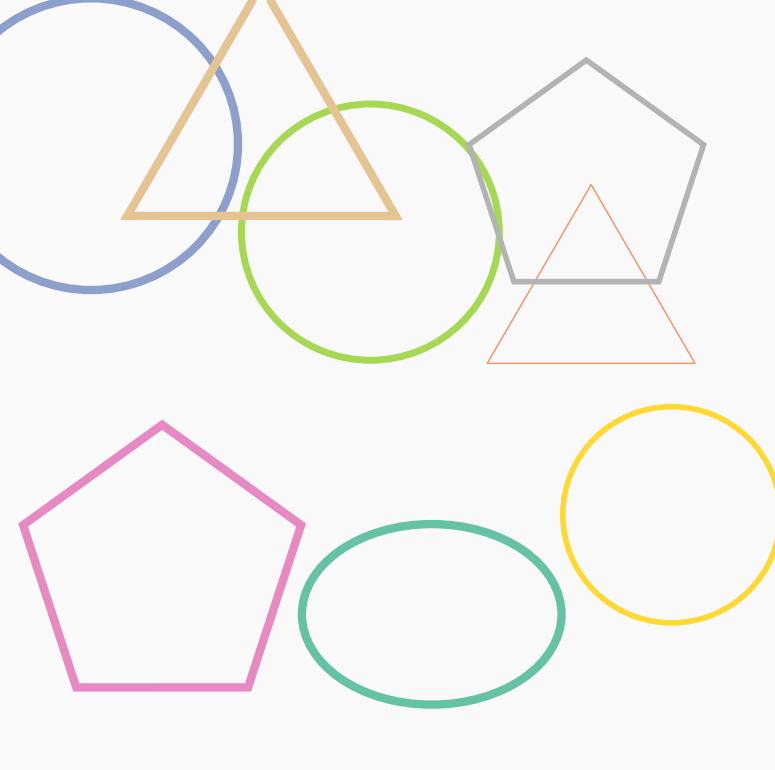[{"shape": "oval", "thickness": 3, "radius": 0.84, "center": [0.557, 0.202]}, {"shape": "triangle", "thickness": 0.5, "radius": 0.77, "center": [0.763, 0.605]}, {"shape": "circle", "thickness": 3, "radius": 0.95, "center": [0.118, 0.813]}, {"shape": "pentagon", "thickness": 3, "radius": 0.94, "center": [0.209, 0.26]}, {"shape": "circle", "thickness": 2.5, "radius": 0.83, "center": [0.478, 0.699]}, {"shape": "circle", "thickness": 2, "radius": 0.7, "center": [0.867, 0.331]}, {"shape": "triangle", "thickness": 3, "radius": 1.0, "center": [0.337, 0.82]}, {"shape": "pentagon", "thickness": 2, "radius": 0.8, "center": [0.757, 0.763]}]